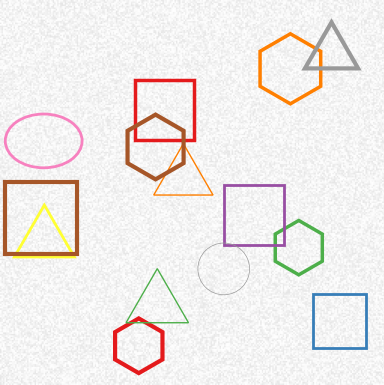[{"shape": "square", "thickness": 2.5, "radius": 0.39, "center": [0.427, 0.715]}, {"shape": "hexagon", "thickness": 3, "radius": 0.36, "center": [0.36, 0.102]}, {"shape": "square", "thickness": 2, "radius": 0.35, "center": [0.882, 0.166]}, {"shape": "triangle", "thickness": 1, "radius": 0.47, "center": [0.409, 0.209]}, {"shape": "hexagon", "thickness": 2.5, "radius": 0.35, "center": [0.776, 0.357]}, {"shape": "square", "thickness": 2, "radius": 0.39, "center": [0.66, 0.442]}, {"shape": "triangle", "thickness": 1, "radius": 0.44, "center": [0.476, 0.538]}, {"shape": "hexagon", "thickness": 2.5, "radius": 0.45, "center": [0.754, 0.821]}, {"shape": "triangle", "thickness": 2, "radius": 0.45, "center": [0.115, 0.378]}, {"shape": "hexagon", "thickness": 3, "radius": 0.42, "center": [0.404, 0.618]}, {"shape": "square", "thickness": 3, "radius": 0.46, "center": [0.107, 0.433]}, {"shape": "oval", "thickness": 2, "radius": 0.5, "center": [0.113, 0.634]}, {"shape": "triangle", "thickness": 3, "radius": 0.4, "center": [0.861, 0.862]}, {"shape": "circle", "thickness": 0.5, "radius": 0.34, "center": [0.581, 0.302]}]